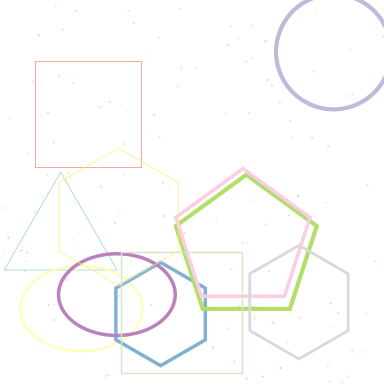[{"shape": "triangle", "thickness": 0.5, "radius": 0.85, "center": [0.157, 0.383]}, {"shape": "oval", "thickness": 1.5, "radius": 0.79, "center": [0.211, 0.199]}, {"shape": "circle", "thickness": 3, "radius": 0.75, "center": [0.867, 0.865]}, {"shape": "square", "thickness": 0.5, "radius": 0.69, "center": [0.228, 0.704]}, {"shape": "hexagon", "thickness": 2.5, "radius": 0.67, "center": [0.417, 0.184]}, {"shape": "pentagon", "thickness": 3, "radius": 0.96, "center": [0.64, 0.354]}, {"shape": "pentagon", "thickness": 2.5, "radius": 0.92, "center": [0.631, 0.379]}, {"shape": "hexagon", "thickness": 2, "radius": 0.74, "center": [0.777, 0.215]}, {"shape": "oval", "thickness": 2.5, "radius": 0.76, "center": [0.304, 0.235]}, {"shape": "square", "thickness": 1, "radius": 0.79, "center": [0.472, 0.188]}, {"shape": "hexagon", "thickness": 0.5, "radius": 0.89, "center": [0.308, 0.437]}]